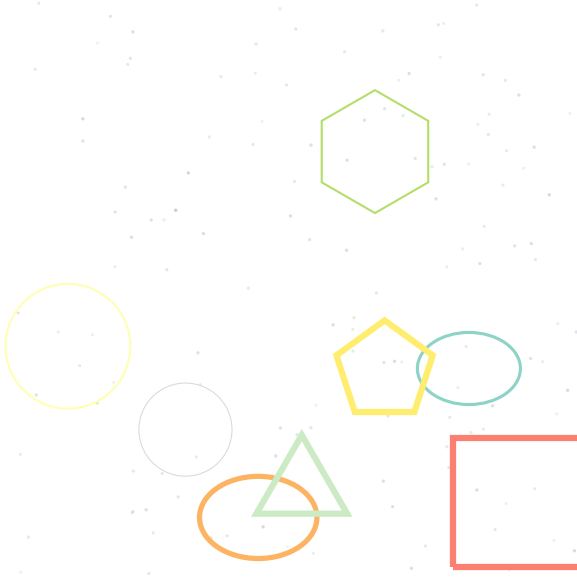[{"shape": "oval", "thickness": 1.5, "radius": 0.45, "center": [0.812, 0.361]}, {"shape": "circle", "thickness": 1, "radius": 0.54, "center": [0.118, 0.4]}, {"shape": "square", "thickness": 3, "radius": 0.56, "center": [0.896, 0.13]}, {"shape": "oval", "thickness": 2.5, "radius": 0.51, "center": [0.447, 0.103]}, {"shape": "hexagon", "thickness": 1, "radius": 0.53, "center": [0.649, 0.737]}, {"shape": "circle", "thickness": 0.5, "radius": 0.4, "center": [0.321, 0.255]}, {"shape": "triangle", "thickness": 3, "radius": 0.45, "center": [0.523, 0.155]}, {"shape": "pentagon", "thickness": 3, "radius": 0.44, "center": [0.666, 0.357]}]